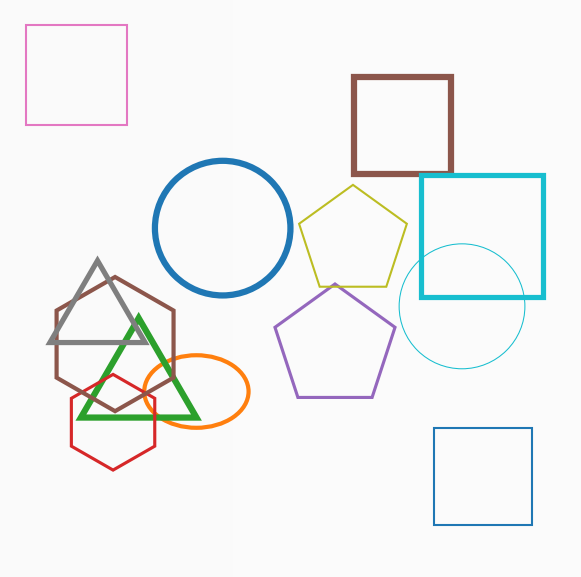[{"shape": "circle", "thickness": 3, "radius": 0.58, "center": [0.383, 0.604]}, {"shape": "square", "thickness": 1, "radius": 0.42, "center": [0.831, 0.174]}, {"shape": "oval", "thickness": 2, "radius": 0.45, "center": [0.338, 0.321]}, {"shape": "triangle", "thickness": 3, "radius": 0.57, "center": [0.239, 0.333]}, {"shape": "hexagon", "thickness": 1.5, "radius": 0.41, "center": [0.195, 0.268]}, {"shape": "pentagon", "thickness": 1.5, "radius": 0.54, "center": [0.576, 0.399]}, {"shape": "hexagon", "thickness": 2, "radius": 0.58, "center": [0.198, 0.403]}, {"shape": "square", "thickness": 3, "radius": 0.42, "center": [0.692, 0.782]}, {"shape": "square", "thickness": 1, "radius": 0.44, "center": [0.132, 0.869]}, {"shape": "triangle", "thickness": 2.5, "radius": 0.47, "center": [0.168, 0.453]}, {"shape": "pentagon", "thickness": 1, "radius": 0.49, "center": [0.607, 0.582]}, {"shape": "square", "thickness": 2.5, "radius": 0.53, "center": [0.829, 0.591]}, {"shape": "circle", "thickness": 0.5, "radius": 0.54, "center": [0.795, 0.469]}]